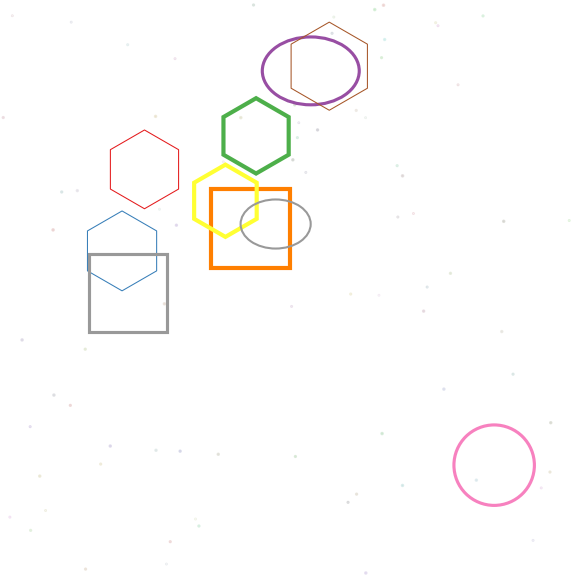[{"shape": "hexagon", "thickness": 0.5, "radius": 0.34, "center": [0.25, 0.706]}, {"shape": "hexagon", "thickness": 0.5, "radius": 0.35, "center": [0.211, 0.565]}, {"shape": "hexagon", "thickness": 2, "radius": 0.33, "center": [0.443, 0.764]}, {"shape": "oval", "thickness": 1.5, "radius": 0.42, "center": [0.538, 0.876]}, {"shape": "square", "thickness": 2, "radius": 0.34, "center": [0.434, 0.604]}, {"shape": "hexagon", "thickness": 2, "radius": 0.31, "center": [0.39, 0.651]}, {"shape": "hexagon", "thickness": 0.5, "radius": 0.38, "center": [0.57, 0.885]}, {"shape": "circle", "thickness": 1.5, "radius": 0.35, "center": [0.856, 0.194]}, {"shape": "square", "thickness": 1.5, "radius": 0.34, "center": [0.222, 0.491]}, {"shape": "oval", "thickness": 1, "radius": 0.3, "center": [0.477, 0.611]}]